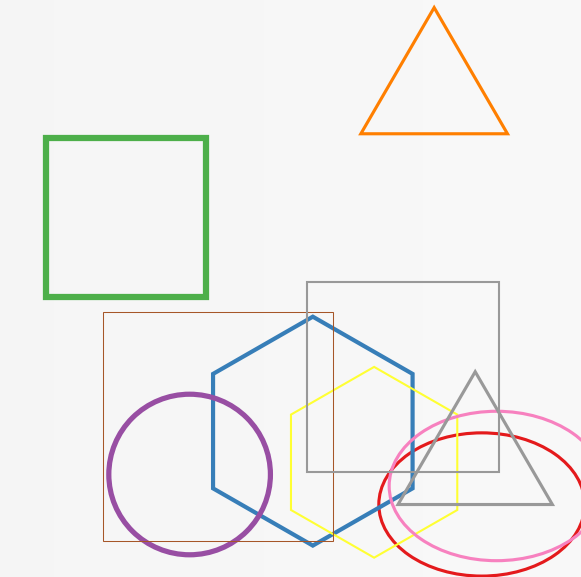[{"shape": "oval", "thickness": 1.5, "radius": 0.89, "center": [0.829, 0.126]}, {"shape": "hexagon", "thickness": 2, "radius": 0.99, "center": [0.538, 0.253]}, {"shape": "square", "thickness": 3, "radius": 0.69, "center": [0.216, 0.623]}, {"shape": "circle", "thickness": 2.5, "radius": 0.7, "center": [0.326, 0.177]}, {"shape": "triangle", "thickness": 1.5, "radius": 0.73, "center": [0.747, 0.84]}, {"shape": "hexagon", "thickness": 1, "radius": 0.83, "center": [0.644, 0.199]}, {"shape": "square", "thickness": 0.5, "radius": 0.99, "center": [0.375, 0.26]}, {"shape": "oval", "thickness": 1.5, "radius": 0.92, "center": [0.854, 0.158]}, {"shape": "triangle", "thickness": 1.5, "radius": 0.77, "center": [0.818, 0.202]}, {"shape": "square", "thickness": 1, "radius": 0.82, "center": [0.693, 0.346]}]